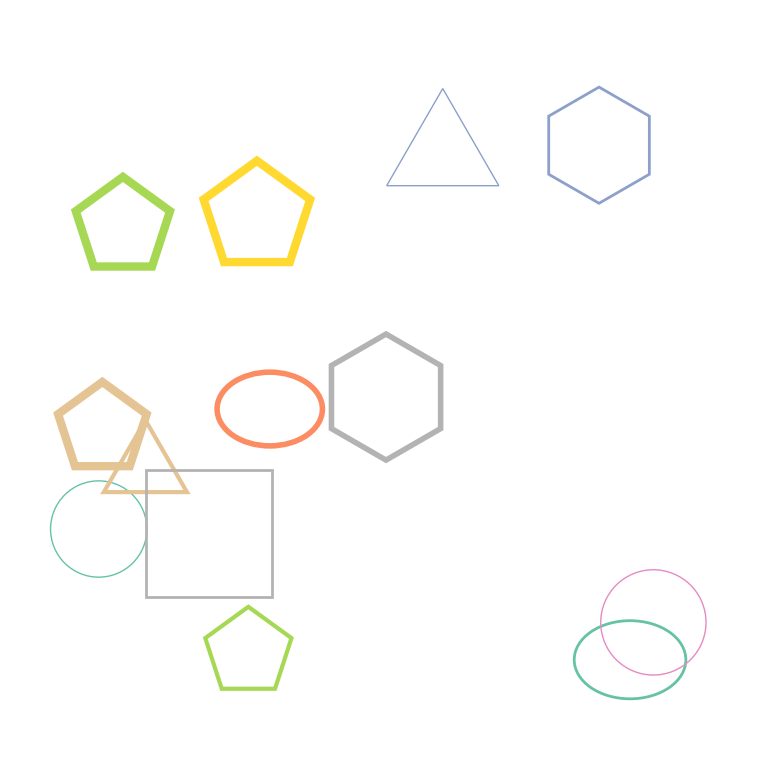[{"shape": "oval", "thickness": 1, "radius": 0.36, "center": [0.818, 0.143]}, {"shape": "circle", "thickness": 0.5, "radius": 0.31, "center": [0.128, 0.313]}, {"shape": "oval", "thickness": 2, "radius": 0.34, "center": [0.35, 0.469]}, {"shape": "hexagon", "thickness": 1, "radius": 0.38, "center": [0.778, 0.811]}, {"shape": "triangle", "thickness": 0.5, "radius": 0.42, "center": [0.575, 0.801]}, {"shape": "circle", "thickness": 0.5, "radius": 0.34, "center": [0.849, 0.192]}, {"shape": "pentagon", "thickness": 3, "radius": 0.32, "center": [0.16, 0.706]}, {"shape": "pentagon", "thickness": 1.5, "radius": 0.29, "center": [0.323, 0.153]}, {"shape": "pentagon", "thickness": 3, "radius": 0.36, "center": [0.334, 0.719]}, {"shape": "pentagon", "thickness": 3, "radius": 0.3, "center": [0.133, 0.443]}, {"shape": "triangle", "thickness": 1.5, "radius": 0.31, "center": [0.189, 0.392]}, {"shape": "hexagon", "thickness": 2, "radius": 0.41, "center": [0.501, 0.484]}, {"shape": "square", "thickness": 1, "radius": 0.41, "center": [0.272, 0.307]}]